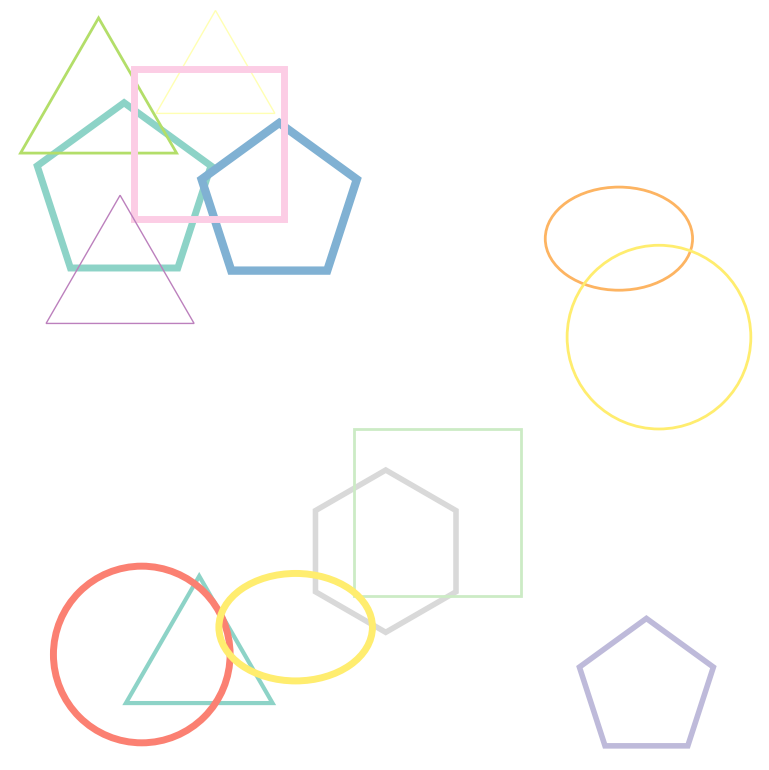[{"shape": "triangle", "thickness": 1.5, "radius": 0.55, "center": [0.259, 0.142]}, {"shape": "pentagon", "thickness": 2.5, "radius": 0.59, "center": [0.161, 0.748]}, {"shape": "triangle", "thickness": 0.5, "radius": 0.45, "center": [0.28, 0.897]}, {"shape": "pentagon", "thickness": 2, "radius": 0.46, "center": [0.839, 0.105]}, {"shape": "circle", "thickness": 2.5, "radius": 0.57, "center": [0.184, 0.15]}, {"shape": "pentagon", "thickness": 3, "radius": 0.53, "center": [0.363, 0.734]}, {"shape": "oval", "thickness": 1, "radius": 0.48, "center": [0.804, 0.69]}, {"shape": "triangle", "thickness": 1, "radius": 0.59, "center": [0.128, 0.86]}, {"shape": "square", "thickness": 2.5, "radius": 0.49, "center": [0.272, 0.813]}, {"shape": "hexagon", "thickness": 2, "radius": 0.53, "center": [0.501, 0.284]}, {"shape": "triangle", "thickness": 0.5, "radius": 0.55, "center": [0.156, 0.635]}, {"shape": "square", "thickness": 1, "radius": 0.54, "center": [0.568, 0.335]}, {"shape": "circle", "thickness": 1, "radius": 0.6, "center": [0.856, 0.562]}, {"shape": "oval", "thickness": 2.5, "radius": 0.5, "center": [0.384, 0.185]}]